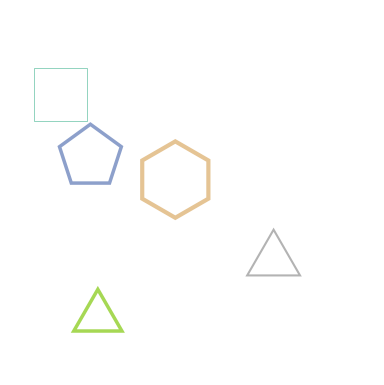[{"shape": "square", "thickness": 0.5, "radius": 0.35, "center": [0.157, 0.754]}, {"shape": "pentagon", "thickness": 2.5, "radius": 0.42, "center": [0.235, 0.593]}, {"shape": "triangle", "thickness": 2.5, "radius": 0.36, "center": [0.254, 0.176]}, {"shape": "hexagon", "thickness": 3, "radius": 0.5, "center": [0.455, 0.534]}, {"shape": "triangle", "thickness": 1.5, "radius": 0.4, "center": [0.711, 0.324]}]